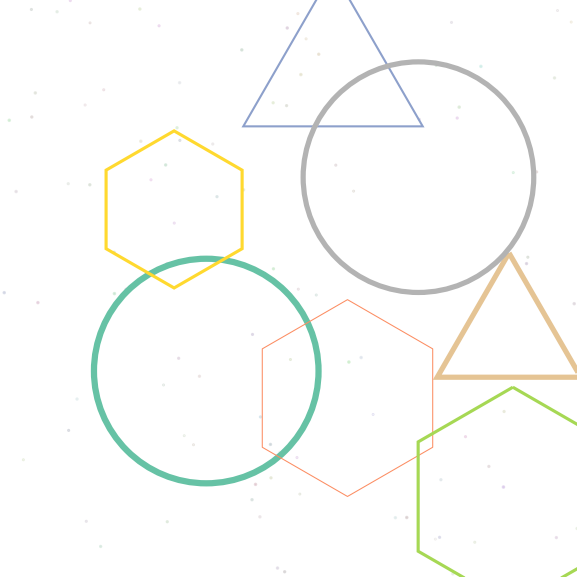[{"shape": "circle", "thickness": 3, "radius": 0.97, "center": [0.357, 0.357]}, {"shape": "hexagon", "thickness": 0.5, "radius": 0.85, "center": [0.602, 0.31]}, {"shape": "triangle", "thickness": 1, "radius": 0.9, "center": [0.577, 0.87]}, {"shape": "hexagon", "thickness": 1.5, "radius": 0.95, "center": [0.888, 0.139]}, {"shape": "hexagon", "thickness": 1.5, "radius": 0.68, "center": [0.301, 0.636]}, {"shape": "triangle", "thickness": 2.5, "radius": 0.72, "center": [0.881, 0.418]}, {"shape": "circle", "thickness": 2.5, "radius": 1.0, "center": [0.725, 0.692]}]